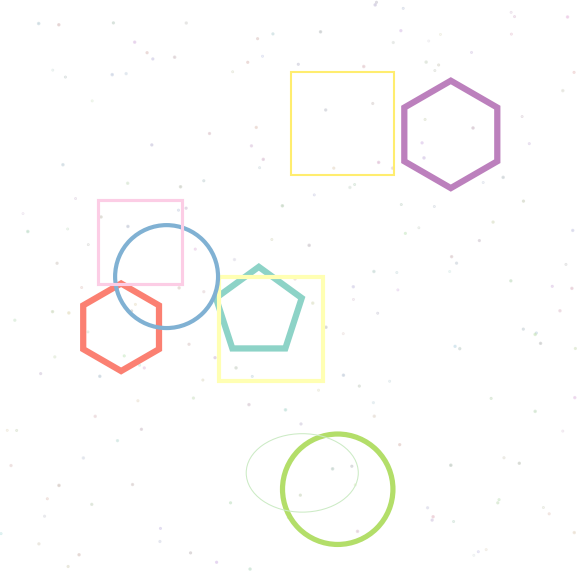[{"shape": "pentagon", "thickness": 3, "radius": 0.39, "center": [0.448, 0.459]}, {"shape": "square", "thickness": 2, "radius": 0.45, "center": [0.469, 0.429]}, {"shape": "hexagon", "thickness": 3, "radius": 0.38, "center": [0.21, 0.432]}, {"shape": "circle", "thickness": 2, "radius": 0.45, "center": [0.288, 0.52]}, {"shape": "circle", "thickness": 2.5, "radius": 0.48, "center": [0.585, 0.152]}, {"shape": "square", "thickness": 1.5, "radius": 0.36, "center": [0.243, 0.58]}, {"shape": "hexagon", "thickness": 3, "radius": 0.46, "center": [0.781, 0.766]}, {"shape": "oval", "thickness": 0.5, "radius": 0.49, "center": [0.523, 0.18]}, {"shape": "square", "thickness": 1, "radius": 0.45, "center": [0.593, 0.786]}]